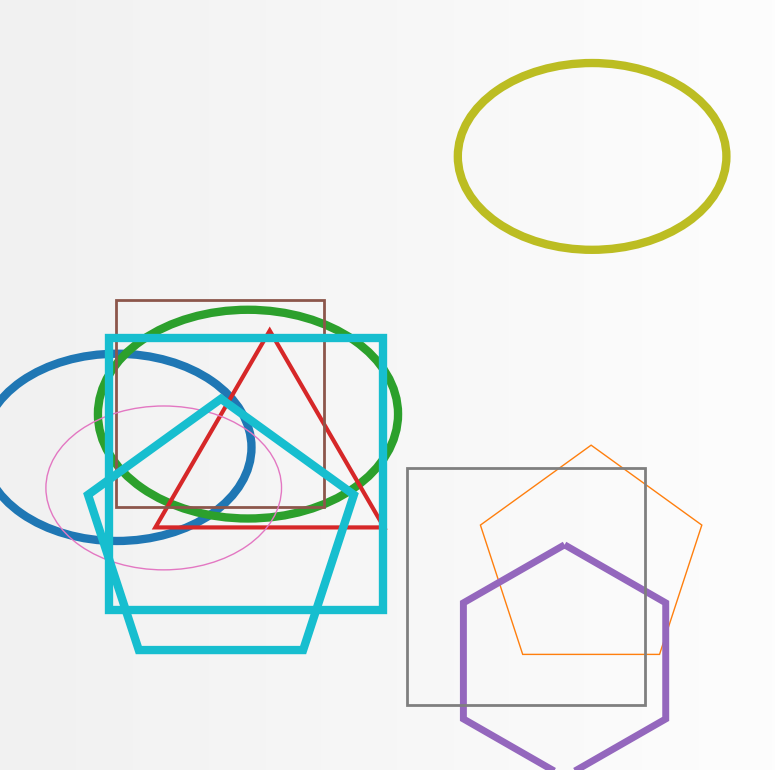[{"shape": "oval", "thickness": 3, "radius": 0.87, "center": [0.151, 0.419]}, {"shape": "pentagon", "thickness": 0.5, "radius": 0.75, "center": [0.763, 0.272]}, {"shape": "oval", "thickness": 3, "radius": 0.97, "center": [0.32, 0.462]}, {"shape": "triangle", "thickness": 1.5, "radius": 0.85, "center": [0.348, 0.4]}, {"shape": "hexagon", "thickness": 2.5, "radius": 0.75, "center": [0.728, 0.142]}, {"shape": "square", "thickness": 1, "radius": 0.67, "center": [0.284, 0.476]}, {"shape": "oval", "thickness": 0.5, "radius": 0.76, "center": [0.211, 0.366]}, {"shape": "square", "thickness": 1, "radius": 0.77, "center": [0.679, 0.238]}, {"shape": "oval", "thickness": 3, "radius": 0.87, "center": [0.764, 0.797]}, {"shape": "square", "thickness": 3, "radius": 0.88, "center": [0.318, 0.384]}, {"shape": "pentagon", "thickness": 3, "radius": 0.9, "center": [0.285, 0.302]}]